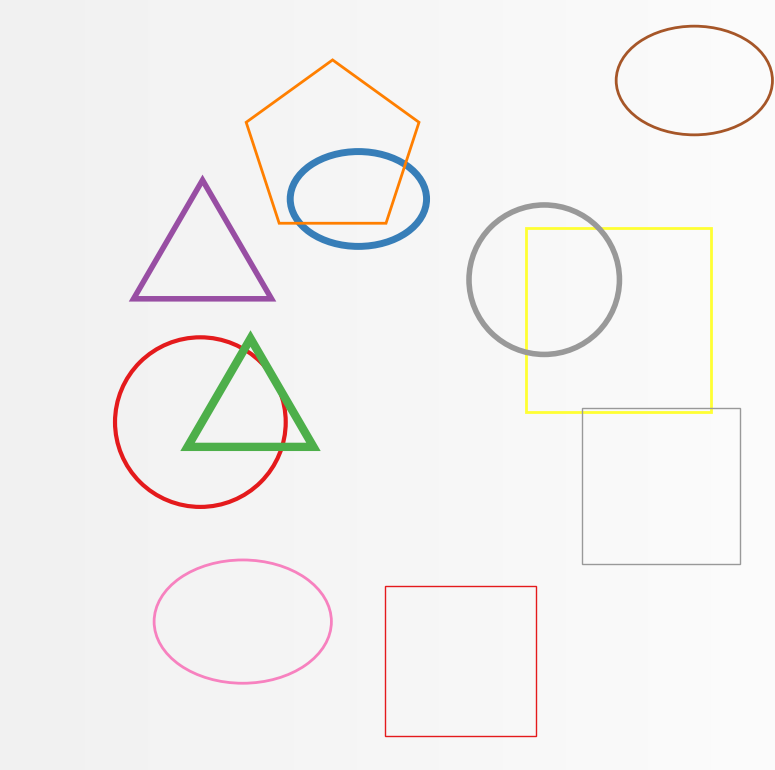[{"shape": "square", "thickness": 0.5, "radius": 0.49, "center": [0.594, 0.142]}, {"shape": "circle", "thickness": 1.5, "radius": 0.55, "center": [0.259, 0.452]}, {"shape": "oval", "thickness": 2.5, "radius": 0.44, "center": [0.462, 0.742]}, {"shape": "triangle", "thickness": 3, "radius": 0.47, "center": [0.323, 0.467]}, {"shape": "triangle", "thickness": 2, "radius": 0.51, "center": [0.261, 0.663]}, {"shape": "pentagon", "thickness": 1, "radius": 0.59, "center": [0.429, 0.805]}, {"shape": "square", "thickness": 1, "radius": 0.6, "center": [0.799, 0.584]}, {"shape": "oval", "thickness": 1, "radius": 0.5, "center": [0.896, 0.895]}, {"shape": "oval", "thickness": 1, "radius": 0.57, "center": [0.313, 0.193]}, {"shape": "square", "thickness": 0.5, "radius": 0.51, "center": [0.853, 0.368]}, {"shape": "circle", "thickness": 2, "radius": 0.49, "center": [0.702, 0.637]}]